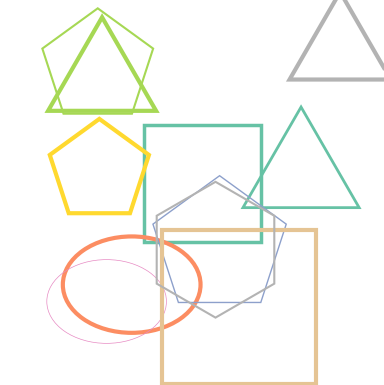[{"shape": "triangle", "thickness": 2, "radius": 0.87, "center": [0.782, 0.548]}, {"shape": "square", "thickness": 2.5, "radius": 0.76, "center": [0.526, 0.524]}, {"shape": "oval", "thickness": 3, "radius": 0.89, "center": [0.342, 0.261]}, {"shape": "pentagon", "thickness": 1, "radius": 0.91, "center": [0.57, 0.362]}, {"shape": "oval", "thickness": 0.5, "radius": 0.78, "center": [0.277, 0.217]}, {"shape": "triangle", "thickness": 3, "radius": 0.81, "center": [0.265, 0.793]}, {"shape": "pentagon", "thickness": 1.5, "radius": 0.76, "center": [0.254, 0.827]}, {"shape": "pentagon", "thickness": 3, "radius": 0.68, "center": [0.258, 0.556]}, {"shape": "square", "thickness": 3, "radius": 1.0, "center": [0.621, 0.203]}, {"shape": "hexagon", "thickness": 1.5, "radius": 0.88, "center": [0.56, 0.351]}, {"shape": "triangle", "thickness": 3, "radius": 0.76, "center": [0.883, 0.869]}]